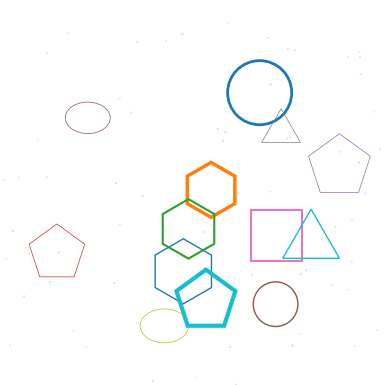[{"shape": "circle", "thickness": 2, "radius": 0.42, "center": [0.674, 0.759]}, {"shape": "hexagon", "thickness": 1, "radius": 0.42, "center": [0.476, 0.295]}, {"shape": "hexagon", "thickness": 2.5, "radius": 0.36, "center": [0.548, 0.507]}, {"shape": "hexagon", "thickness": 1.5, "radius": 0.39, "center": [0.49, 0.405]}, {"shape": "pentagon", "thickness": 0.5, "radius": 0.38, "center": [0.148, 0.342]}, {"shape": "pentagon", "thickness": 0.5, "radius": 0.42, "center": [0.882, 0.568]}, {"shape": "oval", "thickness": 0.5, "radius": 0.29, "center": [0.228, 0.694]}, {"shape": "circle", "thickness": 1, "radius": 0.29, "center": [0.716, 0.21]}, {"shape": "square", "thickness": 1.5, "radius": 0.33, "center": [0.719, 0.389]}, {"shape": "triangle", "thickness": 0.5, "radius": 0.29, "center": [0.73, 0.659]}, {"shape": "oval", "thickness": 0.5, "radius": 0.31, "center": [0.427, 0.154]}, {"shape": "triangle", "thickness": 1, "radius": 0.43, "center": [0.808, 0.372]}, {"shape": "pentagon", "thickness": 3, "radius": 0.4, "center": [0.535, 0.219]}]